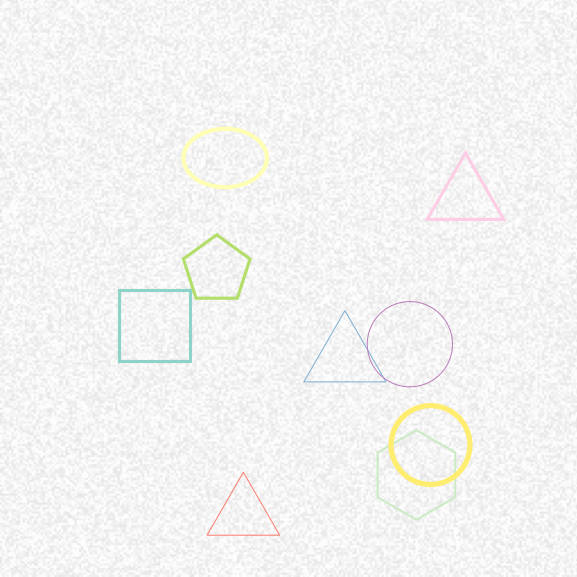[{"shape": "square", "thickness": 1.5, "radius": 0.3, "center": [0.267, 0.436]}, {"shape": "oval", "thickness": 2, "radius": 0.36, "center": [0.39, 0.726]}, {"shape": "triangle", "thickness": 0.5, "radius": 0.36, "center": [0.421, 0.109]}, {"shape": "triangle", "thickness": 0.5, "radius": 0.41, "center": [0.597, 0.379]}, {"shape": "pentagon", "thickness": 1.5, "radius": 0.3, "center": [0.375, 0.532]}, {"shape": "triangle", "thickness": 1.5, "radius": 0.38, "center": [0.806, 0.658]}, {"shape": "circle", "thickness": 0.5, "radius": 0.37, "center": [0.71, 0.403]}, {"shape": "hexagon", "thickness": 1, "radius": 0.39, "center": [0.721, 0.177]}, {"shape": "circle", "thickness": 2.5, "radius": 0.34, "center": [0.745, 0.228]}]